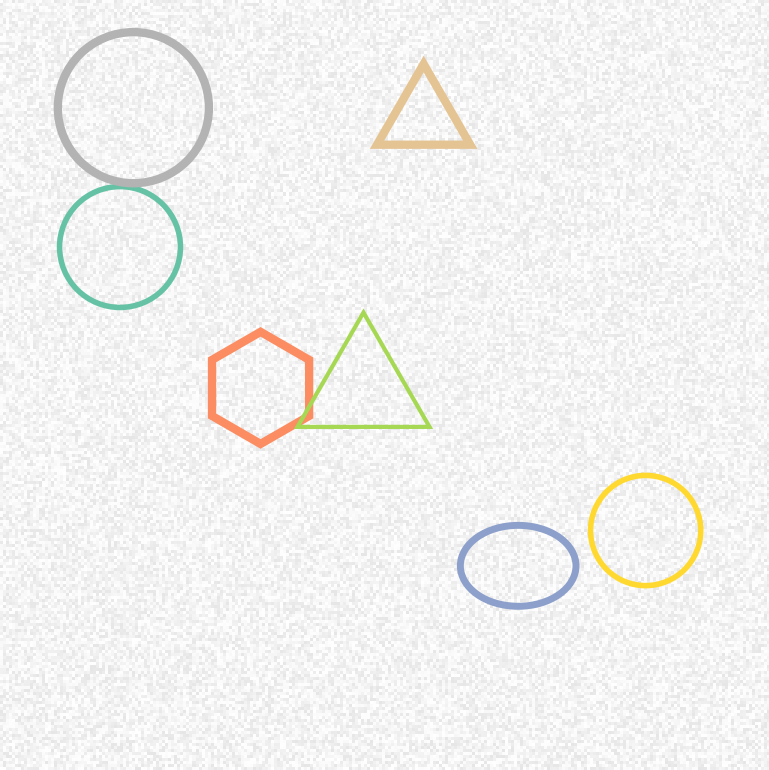[{"shape": "circle", "thickness": 2, "radius": 0.39, "center": [0.156, 0.679]}, {"shape": "hexagon", "thickness": 3, "radius": 0.36, "center": [0.338, 0.496]}, {"shape": "oval", "thickness": 2.5, "radius": 0.38, "center": [0.673, 0.265]}, {"shape": "triangle", "thickness": 1.5, "radius": 0.5, "center": [0.472, 0.495]}, {"shape": "circle", "thickness": 2, "radius": 0.36, "center": [0.838, 0.311]}, {"shape": "triangle", "thickness": 3, "radius": 0.35, "center": [0.55, 0.847]}, {"shape": "circle", "thickness": 3, "radius": 0.49, "center": [0.173, 0.86]}]